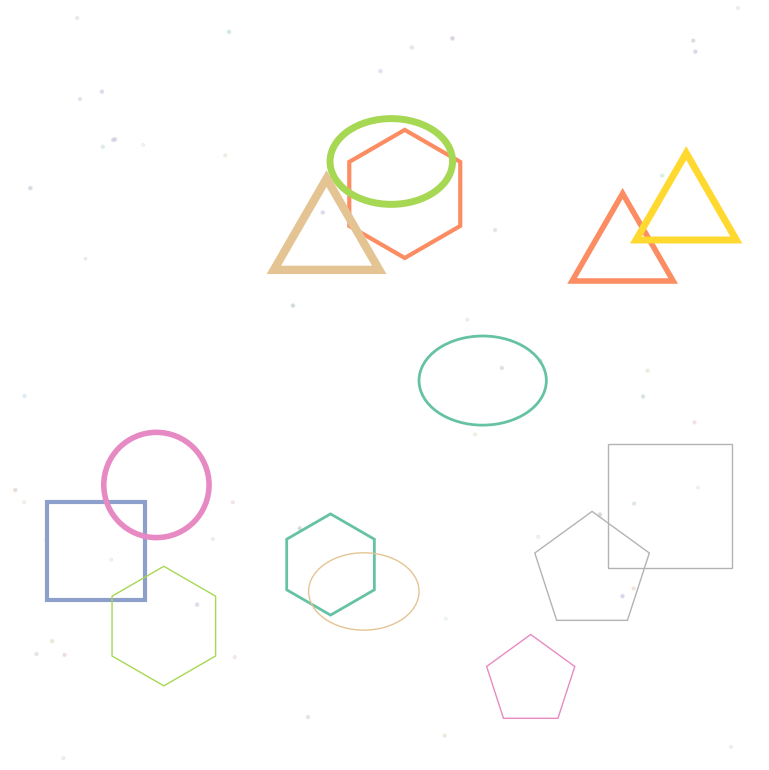[{"shape": "hexagon", "thickness": 1, "radius": 0.33, "center": [0.429, 0.267]}, {"shape": "oval", "thickness": 1, "radius": 0.41, "center": [0.627, 0.506]}, {"shape": "triangle", "thickness": 2, "radius": 0.38, "center": [0.809, 0.673]}, {"shape": "hexagon", "thickness": 1.5, "radius": 0.42, "center": [0.526, 0.748]}, {"shape": "square", "thickness": 1.5, "radius": 0.32, "center": [0.125, 0.285]}, {"shape": "pentagon", "thickness": 0.5, "radius": 0.3, "center": [0.689, 0.116]}, {"shape": "circle", "thickness": 2, "radius": 0.34, "center": [0.203, 0.37]}, {"shape": "hexagon", "thickness": 0.5, "radius": 0.39, "center": [0.213, 0.187]}, {"shape": "oval", "thickness": 2.5, "radius": 0.4, "center": [0.508, 0.79]}, {"shape": "triangle", "thickness": 2.5, "radius": 0.38, "center": [0.891, 0.726]}, {"shape": "oval", "thickness": 0.5, "radius": 0.36, "center": [0.473, 0.232]}, {"shape": "triangle", "thickness": 3, "radius": 0.4, "center": [0.424, 0.689]}, {"shape": "square", "thickness": 0.5, "radius": 0.4, "center": [0.87, 0.343]}, {"shape": "pentagon", "thickness": 0.5, "radius": 0.39, "center": [0.769, 0.258]}]